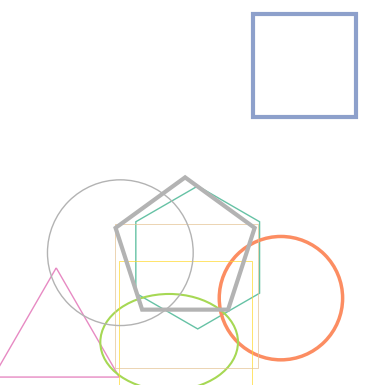[{"shape": "hexagon", "thickness": 1, "radius": 0.93, "center": [0.514, 0.331]}, {"shape": "circle", "thickness": 2.5, "radius": 0.8, "center": [0.73, 0.226]}, {"shape": "square", "thickness": 3, "radius": 0.67, "center": [0.79, 0.829]}, {"shape": "triangle", "thickness": 1, "radius": 0.95, "center": [0.146, 0.115]}, {"shape": "oval", "thickness": 1.5, "radius": 0.89, "center": [0.439, 0.111]}, {"shape": "square", "thickness": 0.5, "radius": 0.86, "center": [0.481, 0.151]}, {"shape": "square", "thickness": 0.5, "radius": 0.93, "center": [0.484, 0.232]}, {"shape": "circle", "thickness": 1, "radius": 0.95, "center": [0.313, 0.344]}, {"shape": "pentagon", "thickness": 3, "radius": 0.95, "center": [0.481, 0.349]}]